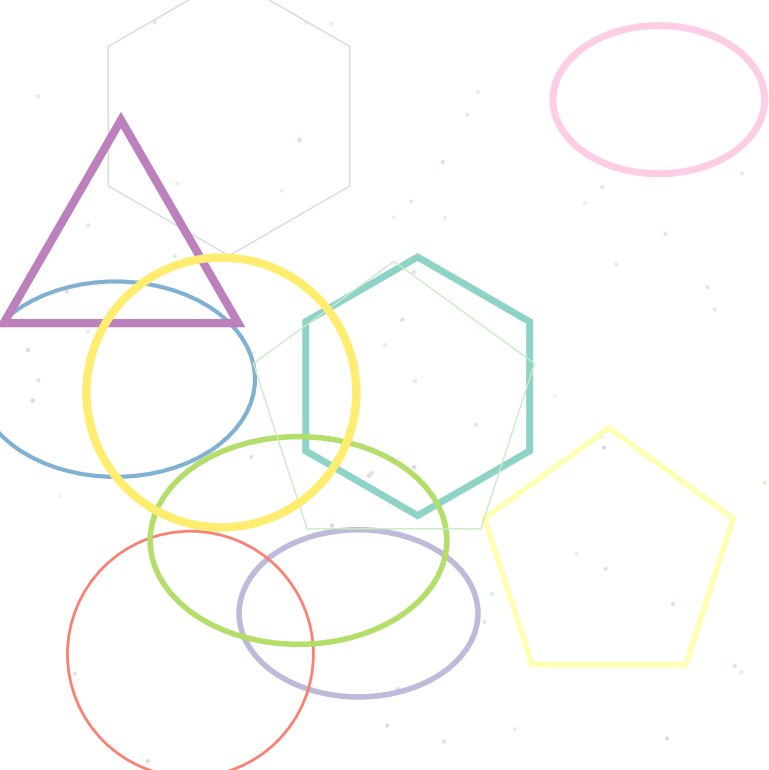[{"shape": "hexagon", "thickness": 2.5, "radius": 0.84, "center": [0.542, 0.498]}, {"shape": "pentagon", "thickness": 2, "radius": 0.85, "center": [0.791, 0.274]}, {"shape": "oval", "thickness": 2, "radius": 0.78, "center": [0.466, 0.203]}, {"shape": "circle", "thickness": 1, "radius": 0.8, "center": [0.247, 0.15]}, {"shape": "oval", "thickness": 1.5, "radius": 0.91, "center": [0.15, 0.508]}, {"shape": "oval", "thickness": 2, "radius": 0.96, "center": [0.388, 0.298]}, {"shape": "oval", "thickness": 2.5, "radius": 0.69, "center": [0.856, 0.871]}, {"shape": "hexagon", "thickness": 0.5, "radius": 0.91, "center": [0.297, 0.849]}, {"shape": "triangle", "thickness": 3, "radius": 0.88, "center": [0.157, 0.668]}, {"shape": "pentagon", "thickness": 0.5, "radius": 0.96, "center": [0.512, 0.469]}, {"shape": "circle", "thickness": 3, "radius": 0.88, "center": [0.287, 0.49]}]